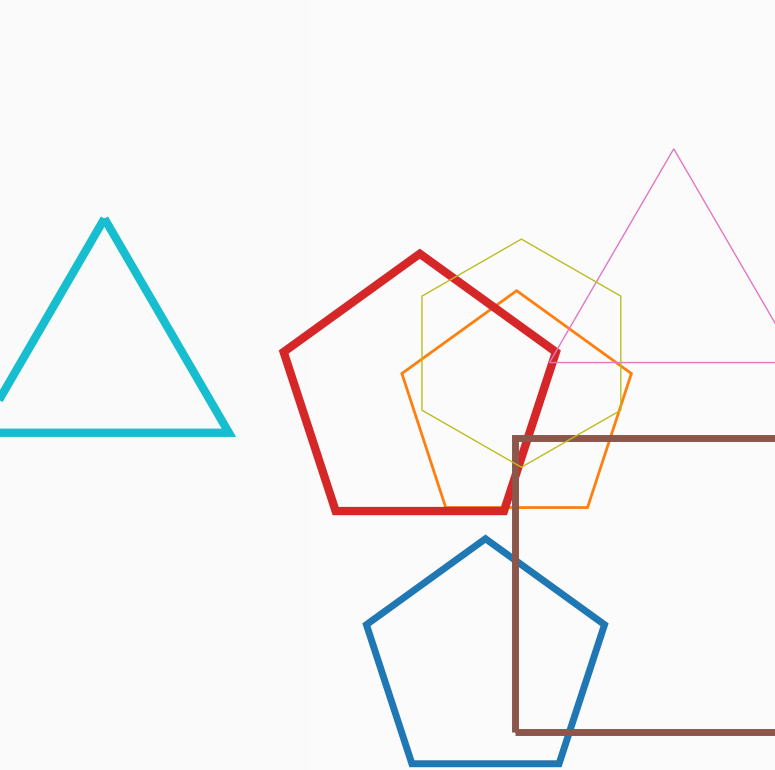[{"shape": "pentagon", "thickness": 2.5, "radius": 0.81, "center": [0.626, 0.139]}, {"shape": "pentagon", "thickness": 1, "radius": 0.78, "center": [0.667, 0.467]}, {"shape": "pentagon", "thickness": 3, "radius": 0.92, "center": [0.542, 0.486]}, {"shape": "square", "thickness": 2.5, "radius": 0.95, "center": [0.856, 0.24]}, {"shape": "triangle", "thickness": 0.5, "radius": 0.93, "center": [0.869, 0.622]}, {"shape": "hexagon", "thickness": 0.5, "radius": 0.74, "center": [0.673, 0.541]}, {"shape": "triangle", "thickness": 3, "radius": 0.93, "center": [0.135, 0.531]}]